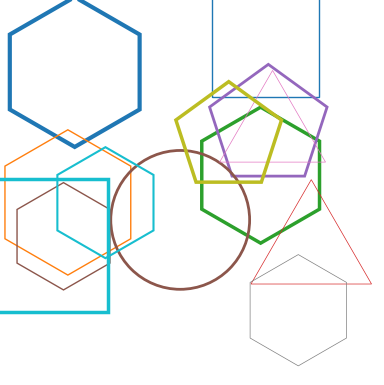[{"shape": "hexagon", "thickness": 3, "radius": 0.97, "center": [0.194, 0.813]}, {"shape": "square", "thickness": 1, "radius": 0.7, "center": [0.691, 0.888]}, {"shape": "hexagon", "thickness": 1, "radius": 0.94, "center": [0.176, 0.474]}, {"shape": "hexagon", "thickness": 2.5, "radius": 0.88, "center": [0.677, 0.545]}, {"shape": "triangle", "thickness": 0.5, "radius": 0.9, "center": [0.808, 0.353]}, {"shape": "pentagon", "thickness": 2, "radius": 0.8, "center": [0.697, 0.672]}, {"shape": "hexagon", "thickness": 1, "radius": 0.7, "center": [0.165, 0.386]}, {"shape": "circle", "thickness": 2, "radius": 0.9, "center": [0.468, 0.429]}, {"shape": "triangle", "thickness": 0.5, "radius": 0.79, "center": [0.708, 0.658]}, {"shape": "hexagon", "thickness": 0.5, "radius": 0.72, "center": [0.775, 0.194]}, {"shape": "pentagon", "thickness": 2.5, "radius": 0.72, "center": [0.594, 0.644]}, {"shape": "square", "thickness": 2.5, "radius": 0.87, "center": [0.107, 0.363]}, {"shape": "hexagon", "thickness": 1.5, "radius": 0.72, "center": [0.274, 0.474]}]